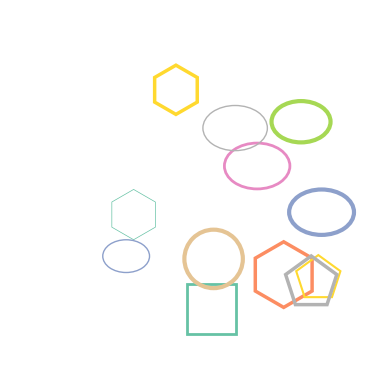[{"shape": "hexagon", "thickness": 0.5, "radius": 0.33, "center": [0.347, 0.443]}, {"shape": "square", "thickness": 2, "radius": 0.32, "center": [0.55, 0.198]}, {"shape": "hexagon", "thickness": 2.5, "radius": 0.43, "center": [0.737, 0.287]}, {"shape": "oval", "thickness": 3, "radius": 0.42, "center": [0.835, 0.449]}, {"shape": "oval", "thickness": 1, "radius": 0.3, "center": [0.328, 0.335]}, {"shape": "oval", "thickness": 2, "radius": 0.43, "center": [0.668, 0.569]}, {"shape": "oval", "thickness": 3, "radius": 0.38, "center": [0.782, 0.684]}, {"shape": "pentagon", "thickness": 1.5, "radius": 0.3, "center": [0.827, 0.277]}, {"shape": "hexagon", "thickness": 2.5, "radius": 0.32, "center": [0.457, 0.767]}, {"shape": "circle", "thickness": 3, "radius": 0.38, "center": [0.555, 0.328]}, {"shape": "oval", "thickness": 1, "radius": 0.42, "center": [0.611, 0.667]}, {"shape": "pentagon", "thickness": 2.5, "radius": 0.35, "center": [0.808, 0.265]}]